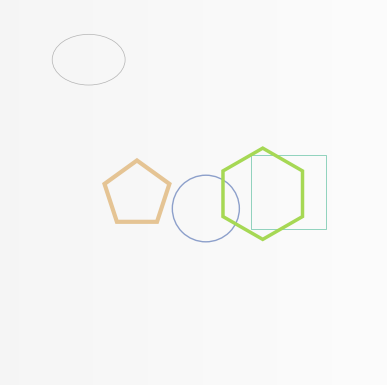[{"shape": "square", "thickness": 0.5, "radius": 0.48, "center": [0.744, 0.502]}, {"shape": "circle", "thickness": 1, "radius": 0.43, "center": [0.531, 0.458]}, {"shape": "hexagon", "thickness": 2.5, "radius": 0.59, "center": [0.678, 0.497]}, {"shape": "pentagon", "thickness": 3, "radius": 0.44, "center": [0.353, 0.495]}, {"shape": "oval", "thickness": 0.5, "radius": 0.47, "center": [0.229, 0.845]}]